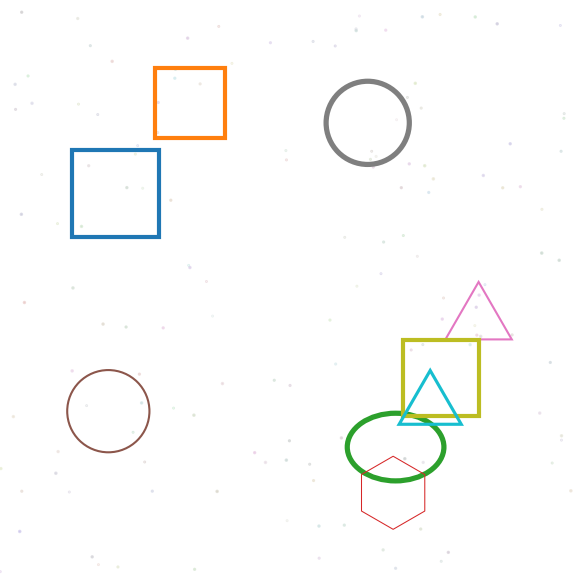[{"shape": "square", "thickness": 2, "radius": 0.38, "center": [0.2, 0.664]}, {"shape": "square", "thickness": 2, "radius": 0.3, "center": [0.329, 0.821]}, {"shape": "oval", "thickness": 2.5, "radius": 0.42, "center": [0.685, 0.225]}, {"shape": "hexagon", "thickness": 0.5, "radius": 0.32, "center": [0.681, 0.146]}, {"shape": "circle", "thickness": 1, "radius": 0.36, "center": [0.188, 0.287]}, {"shape": "triangle", "thickness": 1, "radius": 0.33, "center": [0.829, 0.445]}, {"shape": "circle", "thickness": 2.5, "radius": 0.36, "center": [0.637, 0.786]}, {"shape": "square", "thickness": 2, "radius": 0.33, "center": [0.763, 0.345]}, {"shape": "triangle", "thickness": 1.5, "radius": 0.31, "center": [0.745, 0.296]}]